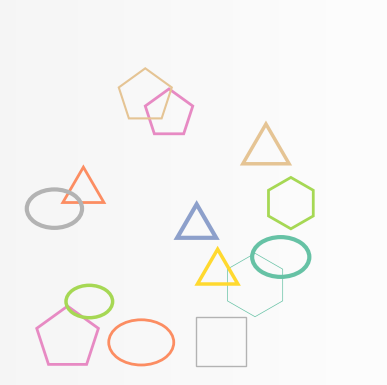[{"shape": "oval", "thickness": 3, "radius": 0.37, "center": [0.724, 0.332]}, {"shape": "hexagon", "thickness": 0.5, "radius": 0.41, "center": [0.658, 0.26]}, {"shape": "triangle", "thickness": 2, "radius": 0.31, "center": [0.215, 0.505]}, {"shape": "oval", "thickness": 2, "radius": 0.42, "center": [0.365, 0.111]}, {"shape": "triangle", "thickness": 3, "radius": 0.29, "center": [0.507, 0.411]}, {"shape": "pentagon", "thickness": 2, "radius": 0.42, "center": [0.174, 0.121]}, {"shape": "pentagon", "thickness": 2, "radius": 0.32, "center": [0.436, 0.705]}, {"shape": "hexagon", "thickness": 2, "radius": 0.33, "center": [0.751, 0.472]}, {"shape": "oval", "thickness": 2.5, "radius": 0.3, "center": [0.23, 0.217]}, {"shape": "triangle", "thickness": 2.5, "radius": 0.3, "center": [0.562, 0.292]}, {"shape": "triangle", "thickness": 2.5, "radius": 0.34, "center": [0.686, 0.609]}, {"shape": "pentagon", "thickness": 1.5, "radius": 0.36, "center": [0.375, 0.751]}, {"shape": "square", "thickness": 1, "radius": 0.32, "center": [0.57, 0.114]}, {"shape": "oval", "thickness": 3, "radius": 0.36, "center": [0.14, 0.458]}]